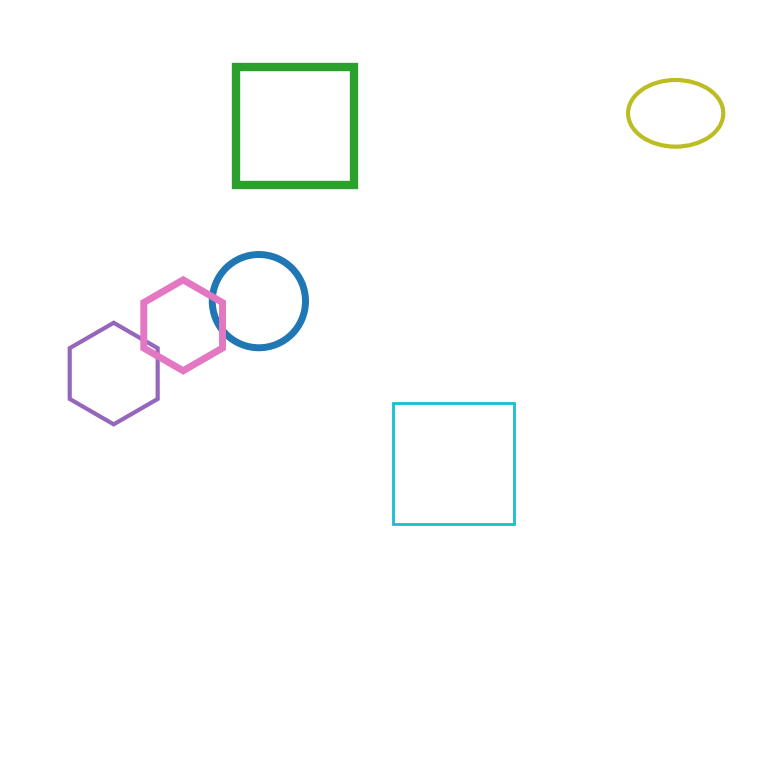[{"shape": "circle", "thickness": 2.5, "radius": 0.3, "center": [0.336, 0.609]}, {"shape": "square", "thickness": 3, "radius": 0.38, "center": [0.384, 0.837]}, {"shape": "hexagon", "thickness": 1.5, "radius": 0.33, "center": [0.148, 0.515]}, {"shape": "hexagon", "thickness": 2.5, "radius": 0.3, "center": [0.238, 0.578]}, {"shape": "oval", "thickness": 1.5, "radius": 0.31, "center": [0.878, 0.853]}, {"shape": "square", "thickness": 1, "radius": 0.39, "center": [0.589, 0.398]}]